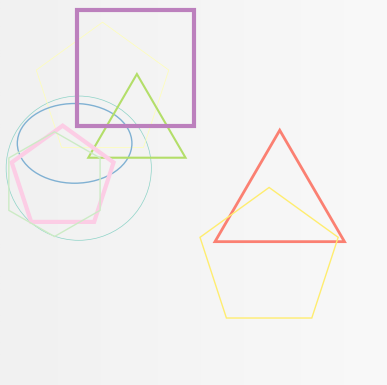[{"shape": "circle", "thickness": 0.5, "radius": 0.94, "center": [0.203, 0.563]}, {"shape": "pentagon", "thickness": 0.5, "radius": 0.9, "center": [0.265, 0.763]}, {"shape": "triangle", "thickness": 2, "radius": 0.96, "center": [0.722, 0.469]}, {"shape": "oval", "thickness": 1, "radius": 0.74, "center": [0.193, 0.628]}, {"shape": "triangle", "thickness": 1.5, "radius": 0.72, "center": [0.353, 0.663]}, {"shape": "pentagon", "thickness": 3, "radius": 0.69, "center": [0.162, 0.535]}, {"shape": "square", "thickness": 3, "radius": 0.75, "center": [0.35, 0.823]}, {"shape": "hexagon", "thickness": 1, "radius": 0.68, "center": [0.141, 0.522]}, {"shape": "pentagon", "thickness": 1, "radius": 0.94, "center": [0.694, 0.326]}]